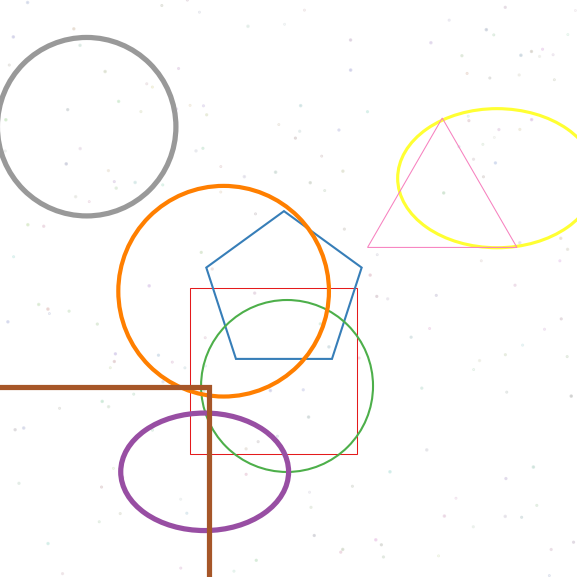[{"shape": "square", "thickness": 0.5, "radius": 0.72, "center": [0.474, 0.357]}, {"shape": "pentagon", "thickness": 1, "radius": 0.71, "center": [0.492, 0.492]}, {"shape": "circle", "thickness": 1, "radius": 0.74, "center": [0.497, 0.331]}, {"shape": "oval", "thickness": 2.5, "radius": 0.73, "center": [0.354, 0.182]}, {"shape": "circle", "thickness": 2, "radius": 0.91, "center": [0.387, 0.495]}, {"shape": "oval", "thickness": 1.5, "radius": 0.86, "center": [0.861, 0.691]}, {"shape": "square", "thickness": 2.5, "radius": 0.92, "center": [0.179, 0.145]}, {"shape": "triangle", "thickness": 0.5, "radius": 0.75, "center": [0.766, 0.645]}, {"shape": "circle", "thickness": 2.5, "radius": 0.77, "center": [0.15, 0.78]}]